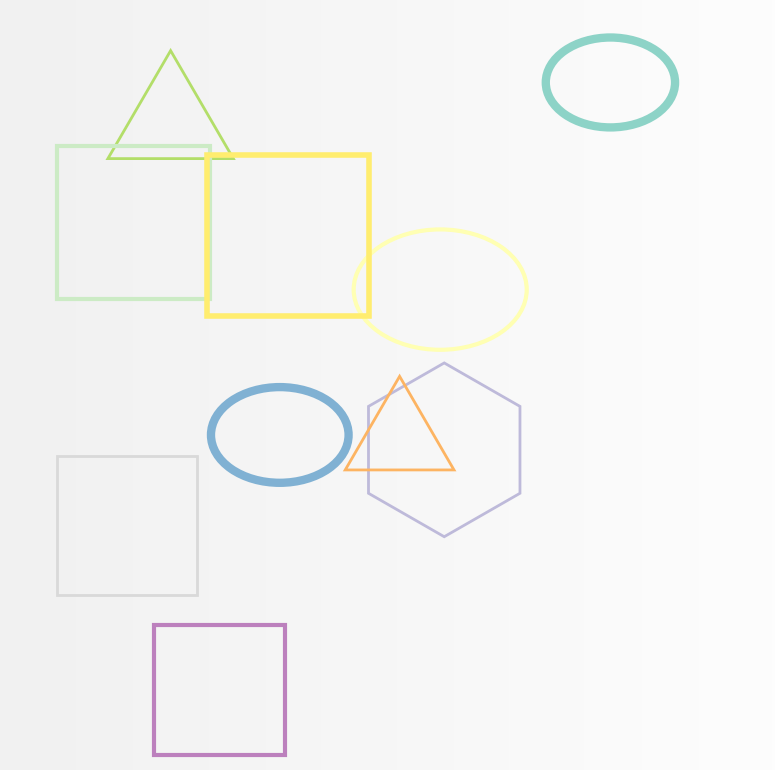[{"shape": "oval", "thickness": 3, "radius": 0.42, "center": [0.788, 0.893]}, {"shape": "oval", "thickness": 1.5, "radius": 0.56, "center": [0.568, 0.624]}, {"shape": "hexagon", "thickness": 1, "radius": 0.56, "center": [0.573, 0.416]}, {"shape": "oval", "thickness": 3, "radius": 0.44, "center": [0.361, 0.435]}, {"shape": "triangle", "thickness": 1, "radius": 0.41, "center": [0.516, 0.43]}, {"shape": "triangle", "thickness": 1, "radius": 0.47, "center": [0.22, 0.841]}, {"shape": "square", "thickness": 1, "radius": 0.45, "center": [0.164, 0.318]}, {"shape": "square", "thickness": 1.5, "radius": 0.42, "center": [0.283, 0.104]}, {"shape": "square", "thickness": 1.5, "radius": 0.49, "center": [0.172, 0.711]}, {"shape": "square", "thickness": 2, "radius": 0.52, "center": [0.371, 0.694]}]